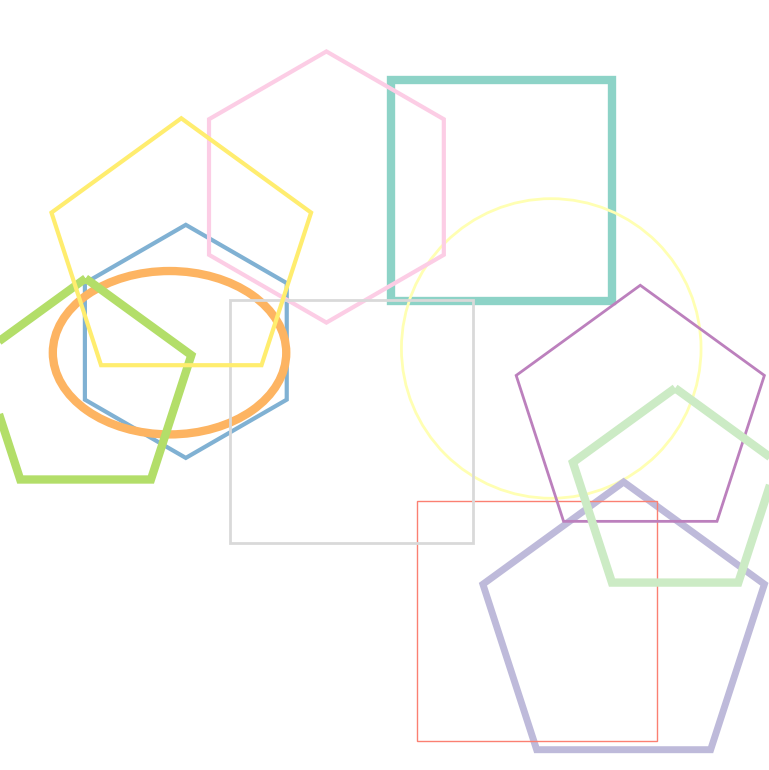[{"shape": "square", "thickness": 3, "radius": 0.72, "center": [0.651, 0.753]}, {"shape": "circle", "thickness": 1, "radius": 0.97, "center": [0.716, 0.547]}, {"shape": "pentagon", "thickness": 2.5, "radius": 0.96, "center": [0.81, 0.182]}, {"shape": "square", "thickness": 0.5, "radius": 0.78, "center": [0.697, 0.194]}, {"shape": "hexagon", "thickness": 1.5, "radius": 0.76, "center": [0.241, 0.557]}, {"shape": "oval", "thickness": 3, "radius": 0.76, "center": [0.22, 0.542]}, {"shape": "pentagon", "thickness": 3, "radius": 0.72, "center": [0.111, 0.494]}, {"shape": "hexagon", "thickness": 1.5, "radius": 0.88, "center": [0.424, 0.757]}, {"shape": "square", "thickness": 1, "radius": 0.79, "center": [0.456, 0.452]}, {"shape": "pentagon", "thickness": 1, "radius": 0.85, "center": [0.832, 0.46]}, {"shape": "pentagon", "thickness": 3, "radius": 0.7, "center": [0.877, 0.356]}, {"shape": "pentagon", "thickness": 1.5, "radius": 0.89, "center": [0.235, 0.669]}]